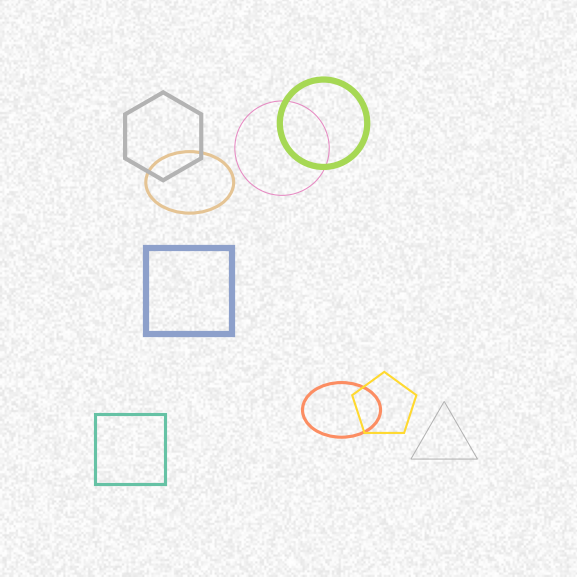[{"shape": "square", "thickness": 1.5, "radius": 0.3, "center": [0.224, 0.221]}, {"shape": "oval", "thickness": 1.5, "radius": 0.34, "center": [0.591, 0.289]}, {"shape": "square", "thickness": 3, "radius": 0.37, "center": [0.327, 0.495]}, {"shape": "circle", "thickness": 0.5, "radius": 0.41, "center": [0.488, 0.743]}, {"shape": "circle", "thickness": 3, "radius": 0.38, "center": [0.56, 0.786]}, {"shape": "pentagon", "thickness": 1, "radius": 0.29, "center": [0.665, 0.297]}, {"shape": "oval", "thickness": 1.5, "radius": 0.38, "center": [0.329, 0.683]}, {"shape": "triangle", "thickness": 0.5, "radius": 0.33, "center": [0.769, 0.237]}, {"shape": "hexagon", "thickness": 2, "radius": 0.38, "center": [0.283, 0.763]}]